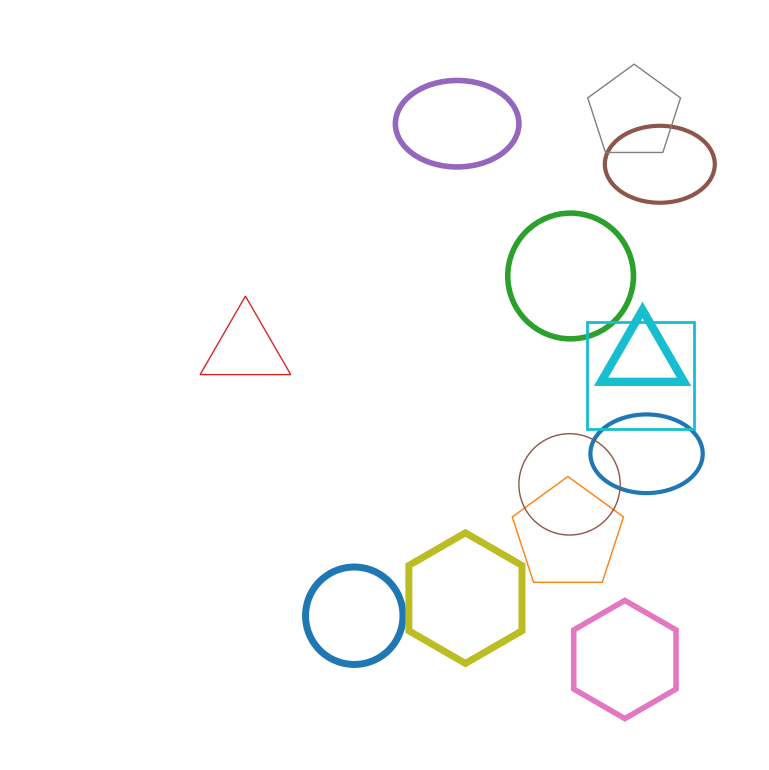[{"shape": "circle", "thickness": 2.5, "radius": 0.32, "center": [0.46, 0.2]}, {"shape": "oval", "thickness": 1.5, "radius": 0.36, "center": [0.84, 0.411]}, {"shape": "pentagon", "thickness": 0.5, "radius": 0.38, "center": [0.738, 0.305]}, {"shape": "circle", "thickness": 2, "radius": 0.41, "center": [0.741, 0.642]}, {"shape": "triangle", "thickness": 0.5, "radius": 0.34, "center": [0.319, 0.547]}, {"shape": "oval", "thickness": 2, "radius": 0.4, "center": [0.594, 0.839]}, {"shape": "oval", "thickness": 1.5, "radius": 0.36, "center": [0.857, 0.787]}, {"shape": "circle", "thickness": 0.5, "radius": 0.33, "center": [0.74, 0.371]}, {"shape": "hexagon", "thickness": 2, "radius": 0.38, "center": [0.812, 0.143]}, {"shape": "pentagon", "thickness": 0.5, "radius": 0.32, "center": [0.824, 0.853]}, {"shape": "hexagon", "thickness": 2.5, "radius": 0.42, "center": [0.604, 0.223]}, {"shape": "triangle", "thickness": 3, "radius": 0.31, "center": [0.834, 0.535]}, {"shape": "square", "thickness": 1, "radius": 0.35, "center": [0.832, 0.512]}]